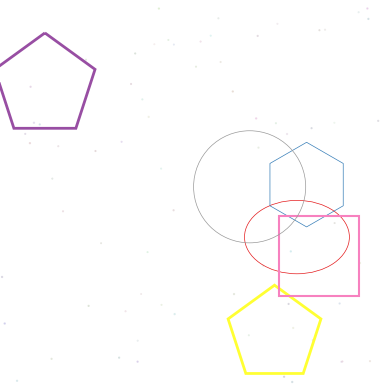[{"shape": "oval", "thickness": 0.5, "radius": 0.68, "center": [0.771, 0.384]}, {"shape": "hexagon", "thickness": 0.5, "radius": 0.55, "center": [0.796, 0.52]}, {"shape": "pentagon", "thickness": 2, "radius": 0.68, "center": [0.117, 0.778]}, {"shape": "pentagon", "thickness": 2, "radius": 0.63, "center": [0.713, 0.132]}, {"shape": "square", "thickness": 1.5, "radius": 0.52, "center": [0.83, 0.336]}, {"shape": "circle", "thickness": 0.5, "radius": 0.73, "center": [0.648, 0.515]}]